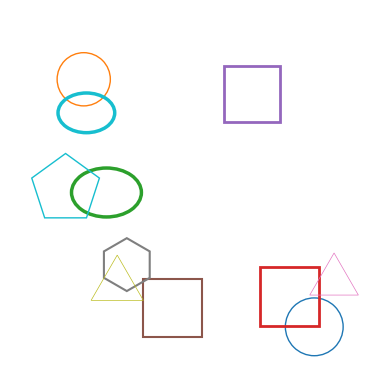[{"shape": "circle", "thickness": 1, "radius": 0.38, "center": [0.816, 0.151]}, {"shape": "circle", "thickness": 1, "radius": 0.35, "center": [0.217, 0.794]}, {"shape": "oval", "thickness": 2.5, "radius": 0.45, "center": [0.277, 0.5]}, {"shape": "square", "thickness": 2, "radius": 0.38, "center": [0.751, 0.23]}, {"shape": "square", "thickness": 2, "radius": 0.36, "center": [0.654, 0.755]}, {"shape": "square", "thickness": 1.5, "radius": 0.38, "center": [0.449, 0.2]}, {"shape": "triangle", "thickness": 0.5, "radius": 0.36, "center": [0.868, 0.27]}, {"shape": "hexagon", "thickness": 1.5, "radius": 0.34, "center": [0.329, 0.313]}, {"shape": "triangle", "thickness": 0.5, "radius": 0.39, "center": [0.304, 0.259]}, {"shape": "pentagon", "thickness": 1, "radius": 0.46, "center": [0.17, 0.509]}, {"shape": "oval", "thickness": 2.5, "radius": 0.37, "center": [0.224, 0.707]}]